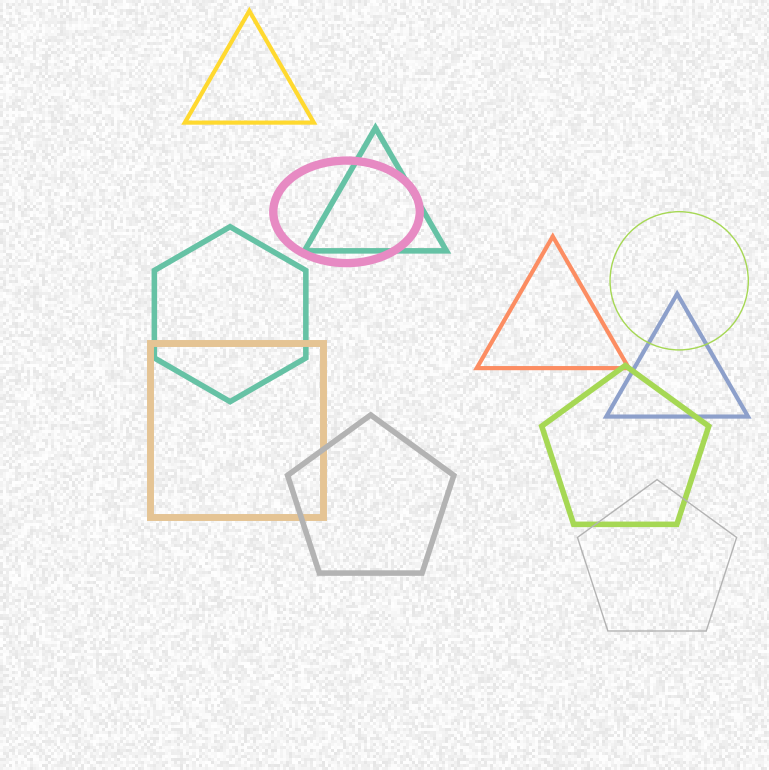[{"shape": "hexagon", "thickness": 2, "radius": 0.57, "center": [0.299, 0.592]}, {"shape": "triangle", "thickness": 2, "radius": 0.53, "center": [0.488, 0.727]}, {"shape": "triangle", "thickness": 1.5, "radius": 0.57, "center": [0.718, 0.579]}, {"shape": "triangle", "thickness": 1.5, "radius": 0.53, "center": [0.879, 0.512]}, {"shape": "oval", "thickness": 3, "radius": 0.48, "center": [0.45, 0.725]}, {"shape": "pentagon", "thickness": 2, "radius": 0.57, "center": [0.812, 0.411]}, {"shape": "circle", "thickness": 0.5, "radius": 0.45, "center": [0.882, 0.635]}, {"shape": "triangle", "thickness": 1.5, "radius": 0.48, "center": [0.324, 0.889]}, {"shape": "square", "thickness": 2.5, "radius": 0.56, "center": [0.307, 0.442]}, {"shape": "pentagon", "thickness": 2, "radius": 0.57, "center": [0.481, 0.348]}, {"shape": "pentagon", "thickness": 0.5, "radius": 0.54, "center": [0.853, 0.268]}]